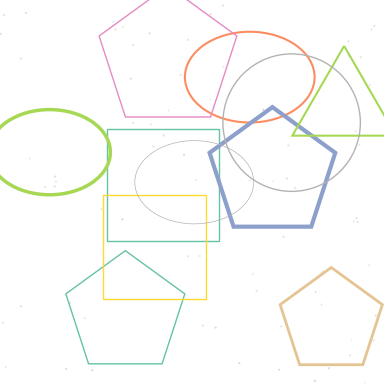[{"shape": "pentagon", "thickness": 1, "radius": 0.81, "center": [0.326, 0.186]}, {"shape": "square", "thickness": 1, "radius": 0.73, "center": [0.423, 0.52]}, {"shape": "oval", "thickness": 1.5, "radius": 0.84, "center": [0.649, 0.8]}, {"shape": "pentagon", "thickness": 3, "radius": 0.86, "center": [0.708, 0.55]}, {"shape": "pentagon", "thickness": 1, "radius": 0.94, "center": [0.436, 0.848]}, {"shape": "triangle", "thickness": 1.5, "radius": 0.78, "center": [0.894, 0.725]}, {"shape": "oval", "thickness": 2.5, "radius": 0.79, "center": [0.129, 0.605]}, {"shape": "square", "thickness": 1, "radius": 0.67, "center": [0.402, 0.359]}, {"shape": "pentagon", "thickness": 2, "radius": 0.7, "center": [0.86, 0.166]}, {"shape": "oval", "thickness": 0.5, "radius": 0.77, "center": [0.505, 0.527]}, {"shape": "circle", "thickness": 1, "radius": 0.89, "center": [0.758, 0.681]}]